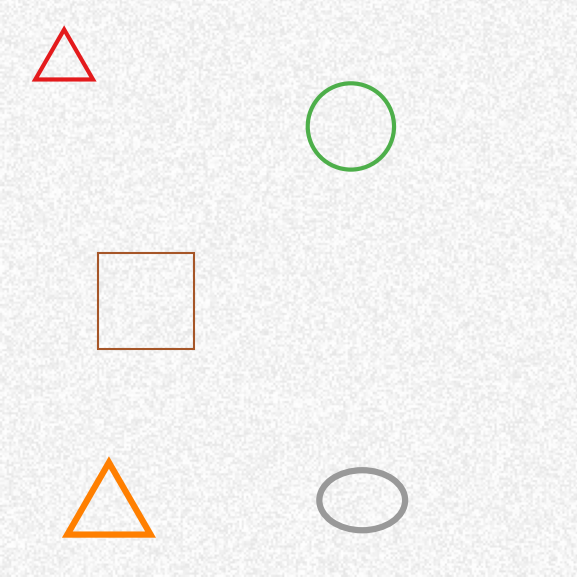[{"shape": "triangle", "thickness": 2, "radius": 0.29, "center": [0.111, 0.89]}, {"shape": "circle", "thickness": 2, "radius": 0.37, "center": [0.608, 0.78]}, {"shape": "triangle", "thickness": 3, "radius": 0.42, "center": [0.189, 0.115]}, {"shape": "square", "thickness": 1, "radius": 0.42, "center": [0.252, 0.477]}, {"shape": "oval", "thickness": 3, "radius": 0.37, "center": [0.627, 0.133]}]